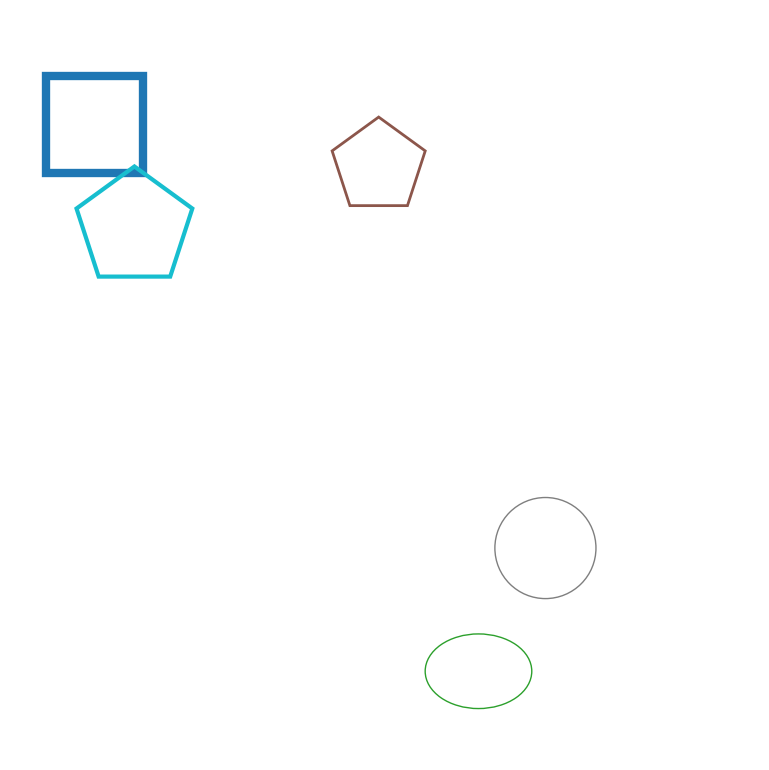[{"shape": "square", "thickness": 3, "radius": 0.32, "center": [0.122, 0.838]}, {"shape": "oval", "thickness": 0.5, "radius": 0.35, "center": [0.621, 0.128]}, {"shape": "pentagon", "thickness": 1, "radius": 0.32, "center": [0.492, 0.784]}, {"shape": "circle", "thickness": 0.5, "radius": 0.33, "center": [0.708, 0.288]}, {"shape": "pentagon", "thickness": 1.5, "radius": 0.4, "center": [0.175, 0.705]}]